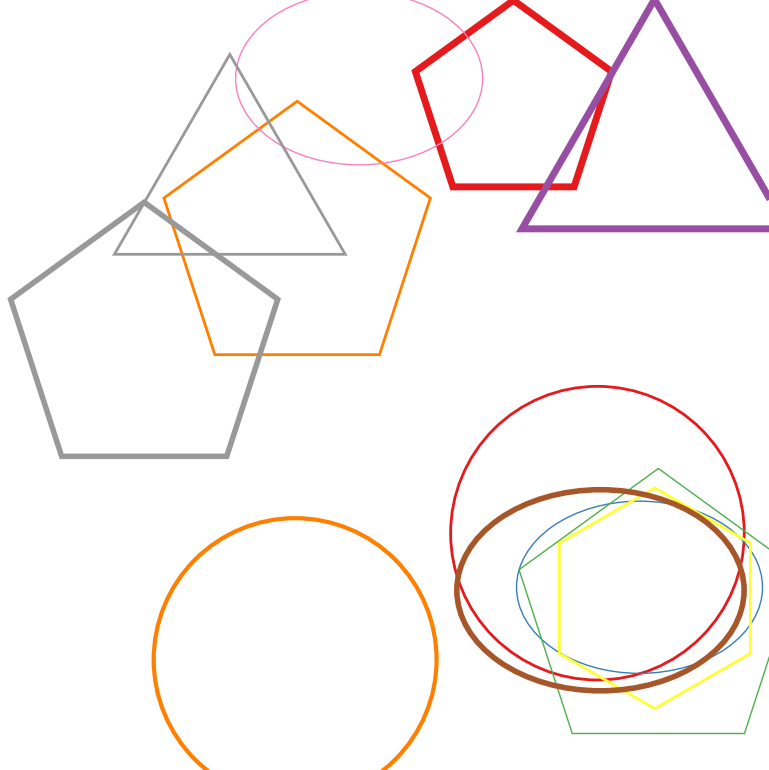[{"shape": "circle", "thickness": 1, "radius": 0.95, "center": [0.776, 0.308]}, {"shape": "pentagon", "thickness": 2.5, "radius": 0.67, "center": [0.667, 0.866]}, {"shape": "oval", "thickness": 0.5, "radius": 0.8, "center": [0.831, 0.237]}, {"shape": "pentagon", "thickness": 0.5, "radius": 0.95, "center": [0.855, 0.201]}, {"shape": "triangle", "thickness": 2.5, "radius": 0.99, "center": [0.85, 0.802]}, {"shape": "pentagon", "thickness": 1, "radius": 0.91, "center": [0.386, 0.687]}, {"shape": "circle", "thickness": 1.5, "radius": 0.92, "center": [0.383, 0.143]}, {"shape": "hexagon", "thickness": 1, "radius": 0.72, "center": [0.85, 0.223]}, {"shape": "oval", "thickness": 2, "radius": 0.93, "center": [0.78, 0.233]}, {"shape": "oval", "thickness": 0.5, "radius": 0.8, "center": [0.466, 0.898]}, {"shape": "triangle", "thickness": 1, "radius": 0.87, "center": [0.298, 0.756]}, {"shape": "pentagon", "thickness": 2, "radius": 0.91, "center": [0.187, 0.555]}]